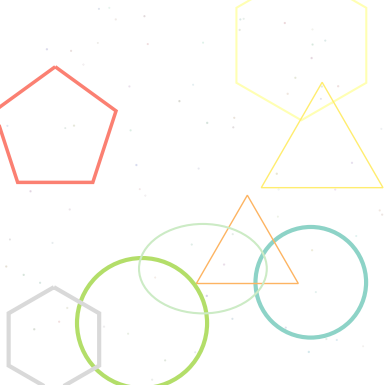[{"shape": "circle", "thickness": 3, "radius": 0.72, "center": [0.807, 0.267]}, {"shape": "hexagon", "thickness": 1.5, "radius": 0.97, "center": [0.783, 0.882]}, {"shape": "pentagon", "thickness": 2.5, "radius": 0.83, "center": [0.143, 0.661]}, {"shape": "triangle", "thickness": 1, "radius": 0.76, "center": [0.642, 0.34]}, {"shape": "circle", "thickness": 3, "radius": 0.84, "center": [0.369, 0.161]}, {"shape": "hexagon", "thickness": 3, "radius": 0.68, "center": [0.14, 0.118]}, {"shape": "oval", "thickness": 1.5, "radius": 0.83, "center": [0.527, 0.302]}, {"shape": "triangle", "thickness": 1, "radius": 0.91, "center": [0.837, 0.604]}]